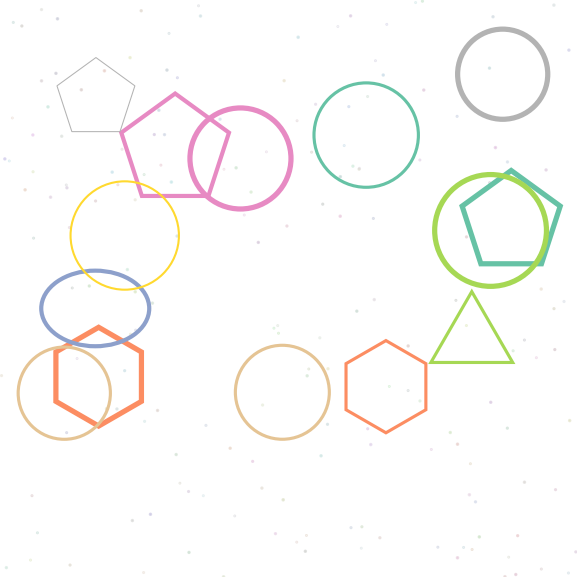[{"shape": "circle", "thickness": 1.5, "radius": 0.45, "center": [0.634, 0.765]}, {"shape": "pentagon", "thickness": 2.5, "radius": 0.45, "center": [0.885, 0.615]}, {"shape": "hexagon", "thickness": 1.5, "radius": 0.4, "center": [0.668, 0.33]}, {"shape": "hexagon", "thickness": 2.5, "radius": 0.43, "center": [0.171, 0.347]}, {"shape": "oval", "thickness": 2, "radius": 0.47, "center": [0.165, 0.465]}, {"shape": "pentagon", "thickness": 2, "radius": 0.49, "center": [0.303, 0.739]}, {"shape": "circle", "thickness": 2.5, "radius": 0.44, "center": [0.416, 0.725]}, {"shape": "circle", "thickness": 2.5, "radius": 0.48, "center": [0.849, 0.6]}, {"shape": "triangle", "thickness": 1.5, "radius": 0.41, "center": [0.817, 0.412]}, {"shape": "circle", "thickness": 1, "radius": 0.47, "center": [0.216, 0.591]}, {"shape": "circle", "thickness": 1.5, "radius": 0.4, "center": [0.111, 0.318]}, {"shape": "circle", "thickness": 1.5, "radius": 0.41, "center": [0.489, 0.32]}, {"shape": "circle", "thickness": 2.5, "radius": 0.39, "center": [0.87, 0.871]}, {"shape": "pentagon", "thickness": 0.5, "radius": 0.35, "center": [0.166, 0.829]}]